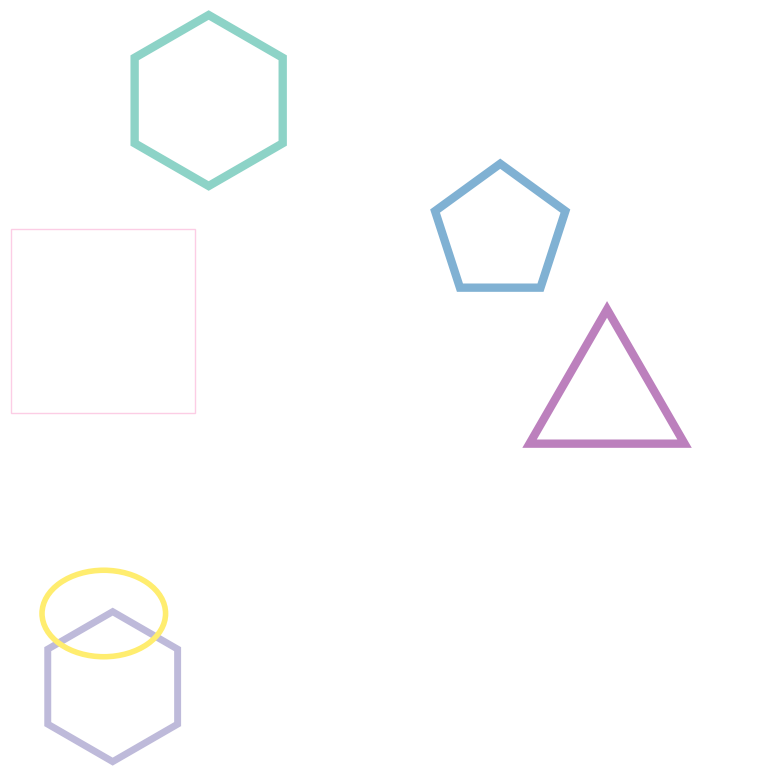[{"shape": "hexagon", "thickness": 3, "radius": 0.56, "center": [0.271, 0.869]}, {"shape": "hexagon", "thickness": 2.5, "radius": 0.49, "center": [0.146, 0.108]}, {"shape": "pentagon", "thickness": 3, "radius": 0.44, "center": [0.65, 0.698]}, {"shape": "square", "thickness": 0.5, "radius": 0.6, "center": [0.134, 0.584]}, {"shape": "triangle", "thickness": 3, "radius": 0.58, "center": [0.788, 0.482]}, {"shape": "oval", "thickness": 2, "radius": 0.4, "center": [0.135, 0.203]}]